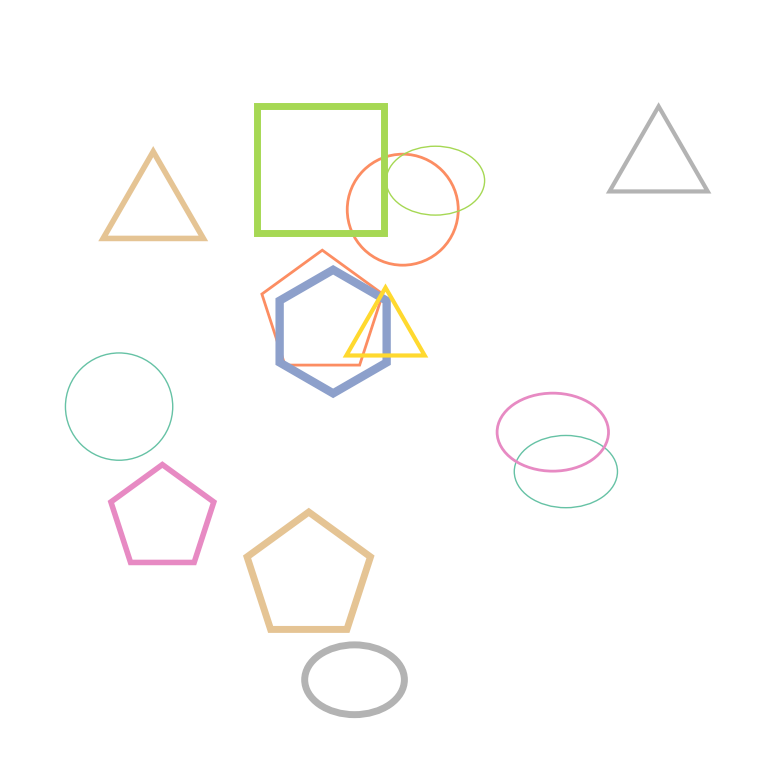[{"shape": "oval", "thickness": 0.5, "radius": 0.34, "center": [0.735, 0.388]}, {"shape": "circle", "thickness": 0.5, "radius": 0.35, "center": [0.155, 0.472]}, {"shape": "pentagon", "thickness": 1, "radius": 0.41, "center": [0.419, 0.593]}, {"shape": "circle", "thickness": 1, "radius": 0.36, "center": [0.523, 0.728]}, {"shape": "hexagon", "thickness": 3, "radius": 0.4, "center": [0.433, 0.569]}, {"shape": "pentagon", "thickness": 2, "radius": 0.35, "center": [0.211, 0.326]}, {"shape": "oval", "thickness": 1, "radius": 0.36, "center": [0.718, 0.439]}, {"shape": "oval", "thickness": 0.5, "radius": 0.32, "center": [0.565, 0.765]}, {"shape": "square", "thickness": 2.5, "radius": 0.41, "center": [0.416, 0.78]}, {"shape": "triangle", "thickness": 1.5, "radius": 0.29, "center": [0.501, 0.568]}, {"shape": "triangle", "thickness": 2, "radius": 0.38, "center": [0.199, 0.728]}, {"shape": "pentagon", "thickness": 2.5, "radius": 0.42, "center": [0.401, 0.251]}, {"shape": "triangle", "thickness": 1.5, "radius": 0.37, "center": [0.855, 0.788]}, {"shape": "oval", "thickness": 2.5, "radius": 0.32, "center": [0.46, 0.117]}]